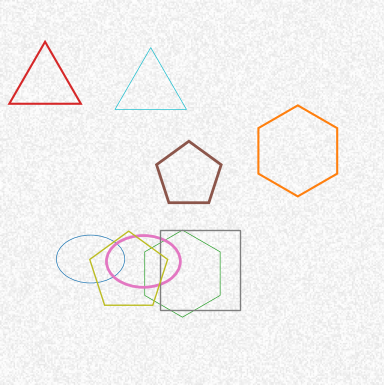[{"shape": "oval", "thickness": 0.5, "radius": 0.44, "center": [0.235, 0.327]}, {"shape": "hexagon", "thickness": 1.5, "radius": 0.59, "center": [0.773, 0.608]}, {"shape": "hexagon", "thickness": 0.5, "radius": 0.57, "center": [0.474, 0.289]}, {"shape": "triangle", "thickness": 1.5, "radius": 0.54, "center": [0.117, 0.784]}, {"shape": "pentagon", "thickness": 2, "radius": 0.44, "center": [0.491, 0.545]}, {"shape": "oval", "thickness": 2, "radius": 0.48, "center": [0.372, 0.321]}, {"shape": "square", "thickness": 1, "radius": 0.52, "center": [0.519, 0.299]}, {"shape": "pentagon", "thickness": 1, "radius": 0.53, "center": [0.334, 0.293]}, {"shape": "triangle", "thickness": 0.5, "radius": 0.54, "center": [0.392, 0.769]}]